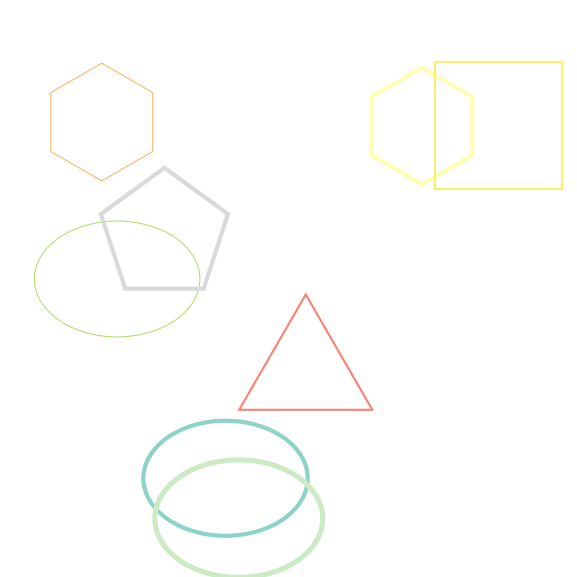[{"shape": "oval", "thickness": 2, "radius": 0.71, "center": [0.391, 0.171]}, {"shape": "hexagon", "thickness": 2, "radius": 0.5, "center": [0.73, 0.781]}, {"shape": "triangle", "thickness": 1, "radius": 0.67, "center": [0.529, 0.356]}, {"shape": "hexagon", "thickness": 0.5, "radius": 0.51, "center": [0.176, 0.788]}, {"shape": "oval", "thickness": 0.5, "radius": 0.72, "center": [0.203, 0.516]}, {"shape": "pentagon", "thickness": 2, "radius": 0.58, "center": [0.285, 0.593]}, {"shape": "oval", "thickness": 2.5, "radius": 0.73, "center": [0.413, 0.101]}, {"shape": "square", "thickness": 1, "radius": 0.55, "center": [0.863, 0.782]}]